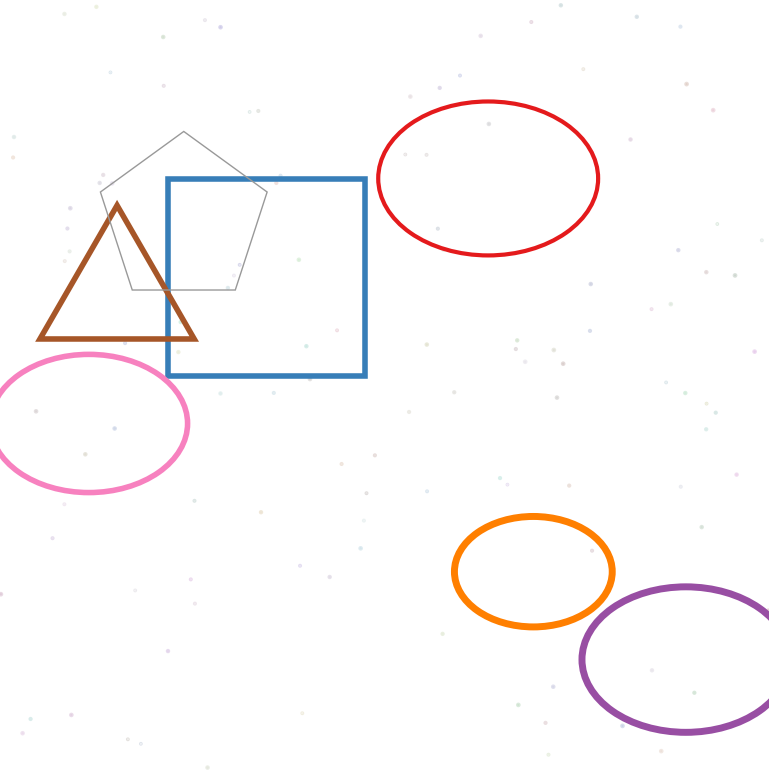[{"shape": "oval", "thickness": 1.5, "radius": 0.71, "center": [0.634, 0.768]}, {"shape": "square", "thickness": 2, "radius": 0.64, "center": [0.347, 0.639]}, {"shape": "oval", "thickness": 2.5, "radius": 0.67, "center": [0.891, 0.143]}, {"shape": "oval", "thickness": 2.5, "radius": 0.51, "center": [0.693, 0.258]}, {"shape": "triangle", "thickness": 2, "radius": 0.58, "center": [0.152, 0.618]}, {"shape": "oval", "thickness": 2, "radius": 0.64, "center": [0.115, 0.45]}, {"shape": "pentagon", "thickness": 0.5, "radius": 0.57, "center": [0.239, 0.715]}]